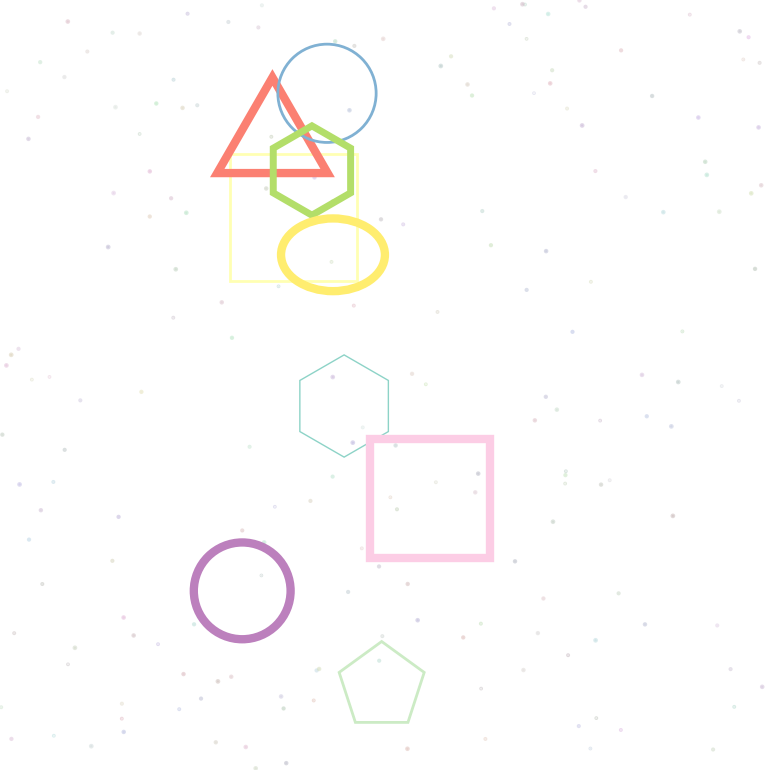[{"shape": "hexagon", "thickness": 0.5, "radius": 0.33, "center": [0.447, 0.473]}, {"shape": "square", "thickness": 1, "radius": 0.41, "center": [0.381, 0.717]}, {"shape": "triangle", "thickness": 3, "radius": 0.41, "center": [0.354, 0.817]}, {"shape": "circle", "thickness": 1, "radius": 0.32, "center": [0.425, 0.879]}, {"shape": "hexagon", "thickness": 2.5, "radius": 0.29, "center": [0.405, 0.779]}, {"shape": "square", "thickness": 3, "radius": 0.39, "center": [0.558, 0.353]}, {"shape": "circle", "thickness": 3, "radius": 0.31, "center": [0.315, 0.233]}, {"shape": "pentagon", "thickness": 1, "radius": 0.29, "center": [0.496, 0.109]}, {"shape": "oval", "thickness": 3, "radius": 0.34, "center": [0.432, 0.669]}]